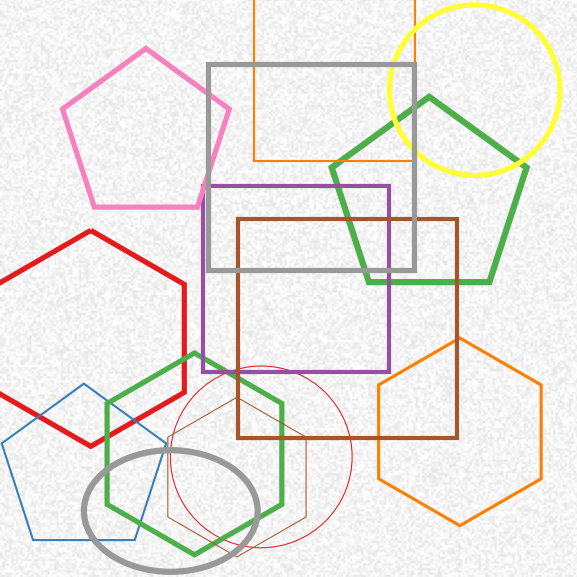[{"shape": "circle", "thickness": 0.5, "radius": 0.79, "center": [0.452, 0.208]}, {"shape": "hexagon", "thickness": 2.5, "radius": 0.94, "center": [0.157, 0.413]}, {"shape": "pentagon", "thickness": 1, "radius": 0.75, "center": [0.145, 0.185]}, {"shape": "pentagon", "thickness": 3, "radius": 0.89, "center": [0.743, 0.654]}, {"shape": "hexagon", "thickness": 2.5, "radius": 0.87, "center": [0.337, 0.213]}, {"shape": "square", "thickness": 2, "radius": 0.81, "center": [0.513, 0.516]}, {"shape": "hexagon", "thickness": 1.5, "radius": 0.81, "center": [0.796, 0.251]}, {"shape": "square", "thickness": 1, "radius": 0.7, "center": [0.579, 0.86]}, {"shape": "circle", "thickness": 2.5, "radius": 0.74, "center": [0.822, 0.843]}, {"shape": "hexagon", "thickness": 0.5, "radius": 0.69, "center": [0.41, 0.173]}, {"shape": "square", "thickness": 2, "radius": 0.95, "center": [0.602, 0.43]}, {"shape": "pentagon", "thickness": 2.5, "radius": 0.76, "center": [0.253, 0.763]}, {"shape": "oval", "thickness": 3, "radius": 0.75, "center": [0.296, 0.114]}, {"shape": "square", "thickness": 2.5, "radius": 0.89, "center": [0.538, 0.71]}]